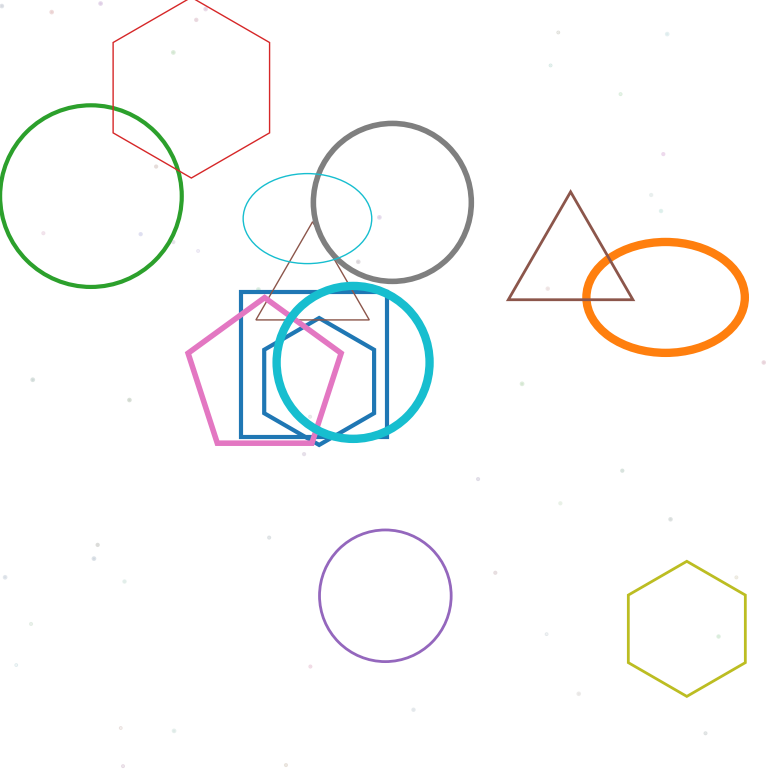[{"shape": "hexagon", "thickness": 1.5, "radius": 0.41, "center": [0.414, 0.505]}, {"shape": "square", "thickness": 1.5, "radius": 0.47, "center": [0.408, 0.527]}, {"shape": "oval", "thickness": 3, "radius": 0.51, "center": [0.864, 0.614]}, {"shape": "circle", "thickness": 1.5, "radius": 0.59, "center": [0.118, 0.745]}, {"shape": "hexagon", "thickness": 0.5, "radius": 0.59, "center": [0.249, 0.886]}, {"shape": "circle", "thickness": 1, "radius": 0.43, "center": [0.5, 0.226]}, {"shape": "triangle", "thickness": 1, "radius": 0.47, "center": [0.741, 0.657]}, {"shape": "triangle", "thickness": 0.5, "radius": 0.43, "center": [0.406, 0.627]}, {"shape": "pentagon", "thickness": 2, "radius": 0.52, "center": [0.344, 0.509]}, {"shape": "circle", "thickness": 2, "radius": 0.51, "center": [0.51, 0.737]}, {"shape": "hexagon", "thickness": 1, "radius": 0.44, "center": [0.892, 0.183]}, {"shape": "circle", "thickness": 3, "radius": 0.5, "center": [0.459, 0.529]}, {"shape": "oval", "thickness": 0.5, "radius": 0.42, "center": [0.399, 0.716]}]